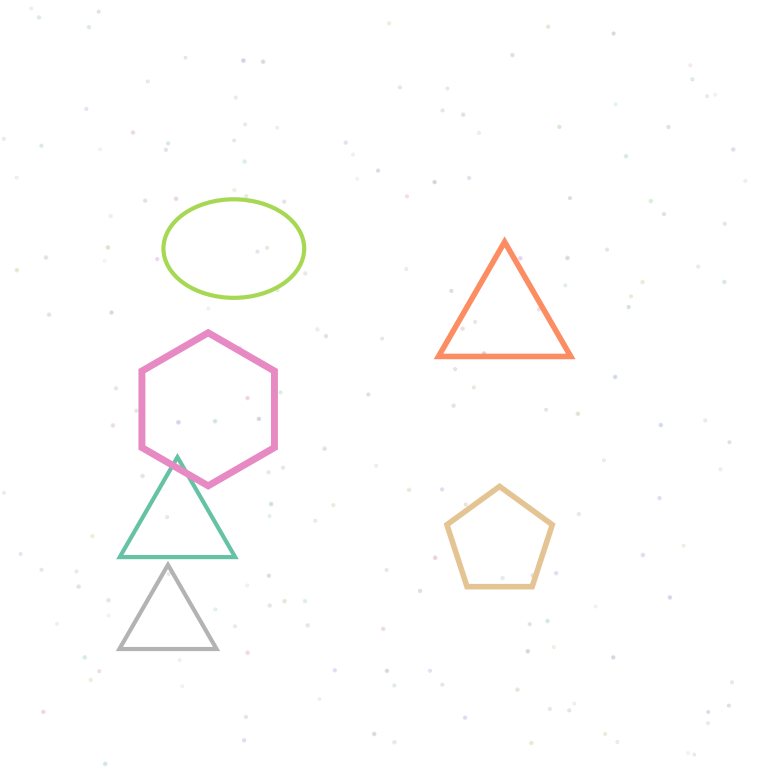[{"shape": "triangle", "thickness": 1.5, "radius": 0.43, "center": [0.23, 0.32]}, {"shape": "triangle", "thickness": 2, "radius": 0.5, "center": [0.655, 0.587]}, {"shape": "hexagon", "thickness": 2.5, "radius": 0.5, "center": [0.27, 0.468]}, {"shape": "oval", "thickness": 1.5, "radius": 0.46, "center": [0.304, 0.677]}, {"shape": "pentagon", "thickness": 2, "radius": 0.36, "center": [0.649, 0.296]}, {"shape": "triangle", "thickness": 1.5, "radius": 0.36, "center": [0.218, 0.194]}]